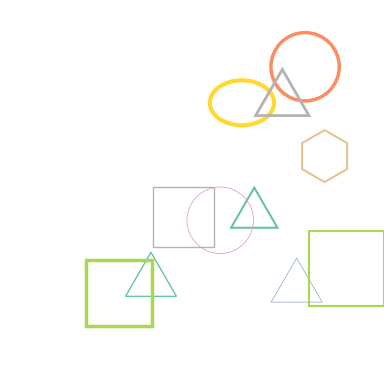[{"shape": "triangle", "thickness": 1.5, "radius": 0.35, "center": [0.66, 0.443]}, {"shape": "triangle", "thickness": 1, "radius": 0.38, "center": [0.392, 0.268]}, {"shape": "circle", "thickness": 2.5, "radius": 0.44, "center": [0.792, 0.827]}, {"shape": "triangle", "thickness": 0.5, "radius": 0.38, "center": [0.771, 0.254]}, {"shape": "circle", "thickness": 0.5, "radius": 0.43, "center": [0.572, 0.428]}, {"shape": "square", "thickness": 1.5, "radius": 0.49, "center": [0.899, 0.304]}, {"shape": "square", "thickness": 2.5, "radius": 0.43, "center": [0.309, 0.239]}, {"shape": "oval", "thickness": 3, "radius": 0.42, "center": [0.628, 0.733]}, {"shape": "hexagon", "thickness": 1.5, "radius": 0.34, "center": [0.843, 0.595]}, {"shape": "square", "thickness": 1, "radius": 0.39, "center": [0.477, 0.436]}, {"shape": "triangle", "thickness": 2, "radius": 0.4, "center": [0.733, 0.74]}]